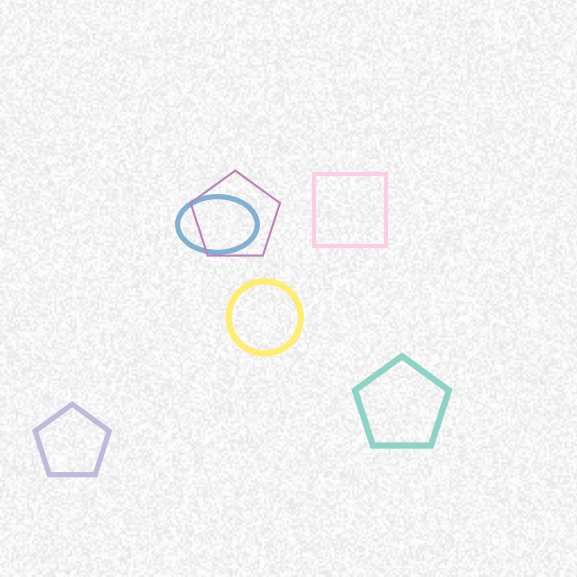[{"shape": "pentagon", "thickness": 3, "radius": 0.43, "center": [0.696, 0.297]}, {"shape": "pentagon", "thickness": 2.5, "radius": 0.34, "center": [0.125, 0.232]}, {"shape": "oval", "thickness": 2.5, "radius": 0.34, "center": [0.377, 0.61]}, {"shape": "square", "thickness": 2, "radius": 0.31, "center": [0.606, 0.636]}, {"shape": "pentagon", "thickness": 1, "radius": 0.41, "center": [0.407, 0.622]}, {"shape": "circle", "thickness": 3, "radius": 0.31, "center": [0.458, 0.45]}]